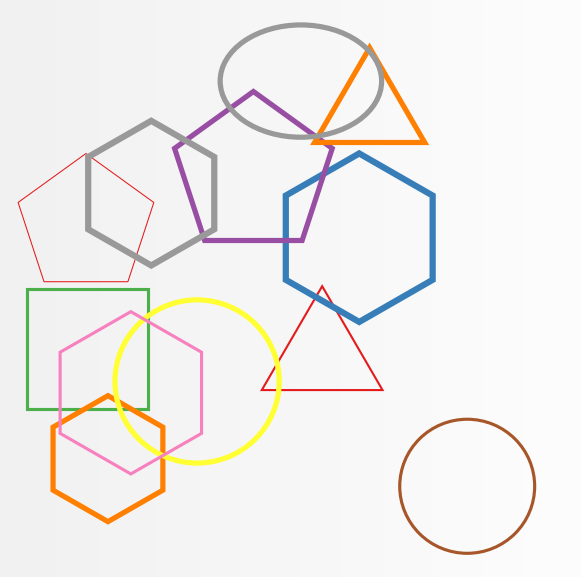[{"shape": "triangle", "thickness": 1, "radius": 0.6, "center": [0.554, 0.384]}, {"shape": "pentagon", "thickness": 0.5, "radius": 0.61, "center": [0.148, 0.611]}, {"shape": "hexagon", "thickness": 3, "radius": 0.73, "center": [0.618, 0.588]}, {"shape": "square", "thickness": 1.5, "radius": 0.52, "center": [0.151, 0.394]}, {"shape": "pentagon", "thickness": 2.5, "radius": 0.71, "center": [0.436, 0.698]}, {"shape": "hexagon", "thickness": 2.5, "radius": 0.55, "center": [0.186, 0.205]}, {"shape": "triangle", "thickness": 2.5, "radius": 0.55, "center": [0.636, 0.807]}, {"shape": "circle", "thickness": 2.5, "radius": 0.71, "center": [0.339, 0.339]}, {"shape": "circle", "thickness": 1.5, "radius": 0.58, "center": [0.804, 0.157]}, {"shape": "hexagon", "thickness": 1.5, "radius": 0.7, "center": [0.225, 0.319]}, {"shape": "oval", "thickness": 2.5, "radius": 0.69, "center": [0.518, 0.859]}, {"shape": "hexagon", "thickness": 3, "radius": 0.63, "center": [0.26, 0.665]}]